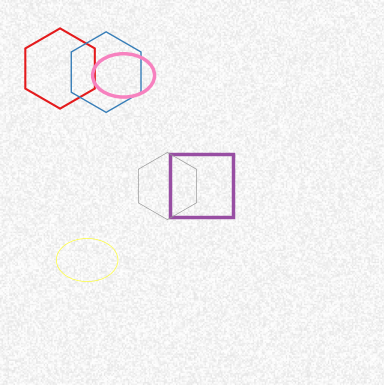[{"shape": "hexagon", "thickness": 1.5, "radius": 0.52, "center": [0.156, 0.822]}, {"shape": "hexagon", "thickness": 1, "radius": 0.52, "center": [0.276, 0.813]}, {"shape": "square", "thickness": 2.5, "radius": 0.41, "center": [0.523, 0.519]}, {"shape": "oval", "thickness": 0.5, "radius": 0.4, "center": [0.226, 0.325]}, {"shape": "oval", "thickness": 2.5, "radius": 0.4, "center": [0.321, 0.804]}, {"shape": "hexagon", "thickness": 0.5, "radius": 0.44, "center": [0.435, 0.517]}]